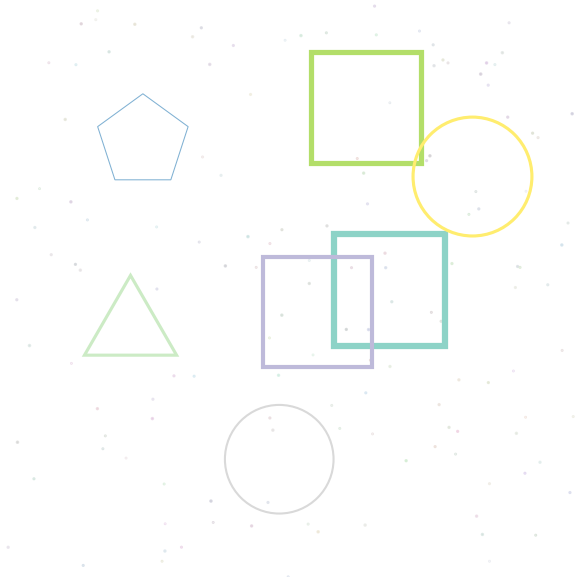[{"shape": "square", "thickness": 3, "radius": 0.48, "center": [0.675, 0.497]}, {"shape": "square", "thickness": 2, "radius": 0.47, "center": [0.55, 0.459]}, {"shape": "pentagon", "thickness": 0.5, "radius": 0.41, "center": [0.247, 0.754]}, {"shape": "square", "thickness": 2.5, "radius": 0.48, "center": [0.634, 0.814]}, {"shape": "circle", "thickness": 1, "radius": 0.47, "center": [0.484, 0.204]}, {"shape": "triangle", "thickness": 1.5, "radius": 0.46, "center": [0.226, 0.43]}, {"shape": "circle", "thickness": 1.5, "radius": 0.51, "center": [0.818, 0.693]}]